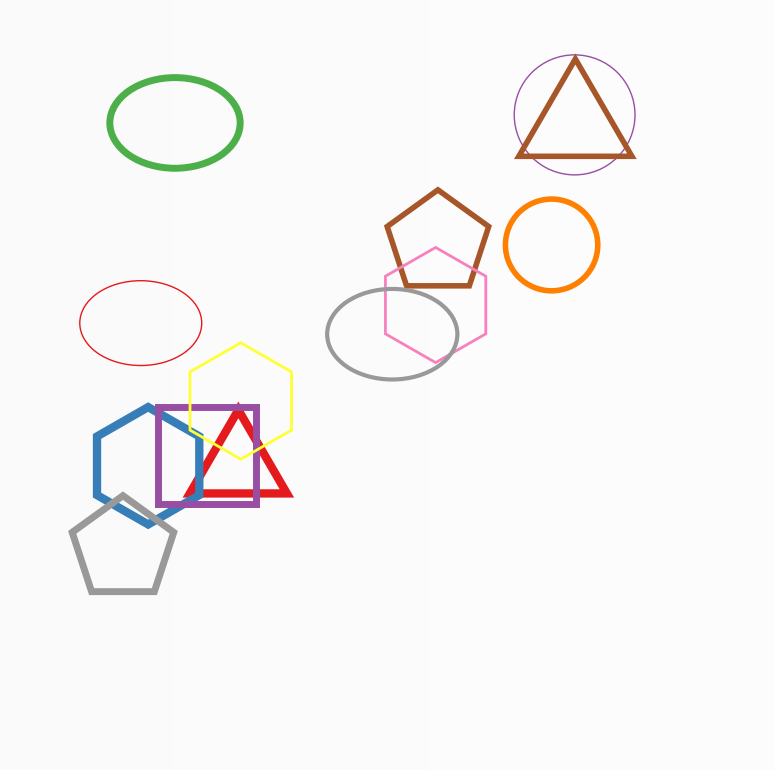[{"shape": "oval", "thickness": 0.5, "radius": 0.39, "center": [0.182, 0.58]}, {"shape": "triangle", "thickness": 3, "radius": 0.36, "center": [0.308, 0.395]}, {"shape": "hexagon", "thickness": 3, "radius": 0.38, "center": [0.191, 0.395]}, {"shape": "oval", "thickness": 2.5, "radius": 0.42, "center": [0.226, 0.84]}, {"shape": "square", "thickness": 2.5, "radius": 0.32, "center": [0.267, 0.408]}, {"shape": "circle", "thickness": 0.5, "radius": 0.39, "center": [0.741, 0.851]}, {"shape": "circle", "thickness": 2, "radius": 0.3, "center": [0.712, 0.682]}, {"shape": "hexagon", "thickness": 1, "radius": 0.38, "center": [0.311, 0.479]}, {"shape": "pentagon", "thickness": 2, "radius": 0.34, "center": [0.565, 0.685]}, {"shape": "triangle", "thickness": 2, "radius": 0.42, "center": [0.742, 0.839]}, {"shape": "hexagon", "thickness": 1, "radius": 0.37, "center": [0.562, 0.604]}, {"shape": "oval", "thickness": 1.5, "radius": 0.42, "center": [0.506, 0.566]}, {"shape": "pentagon", "thickness": 2.5, "radius": 0.34, "center": [0.159, 0.287]}]